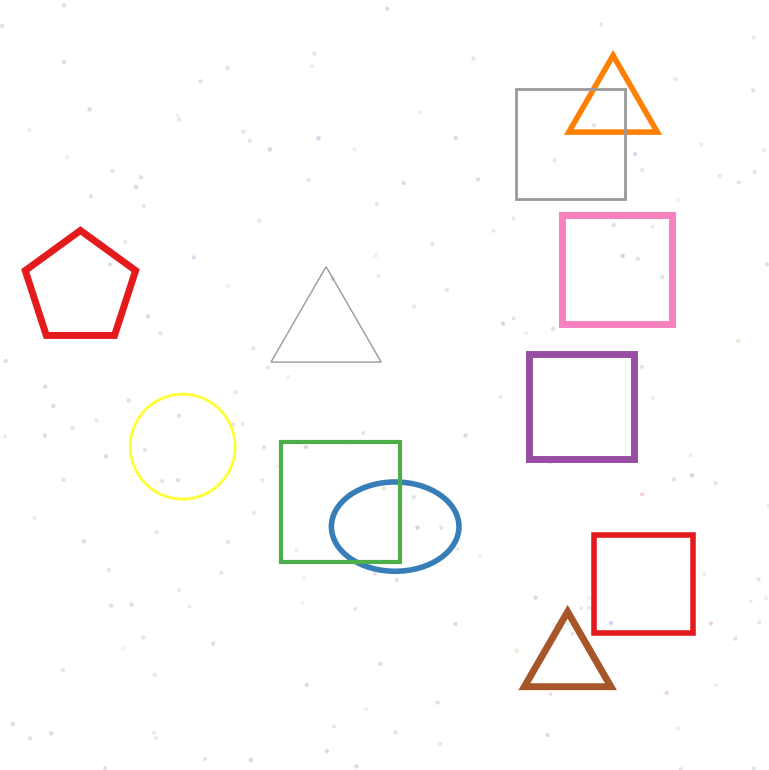[{"shape": "square", "thickness": 2, "radius": 0.32, "center": [0.836, 0.242]}, {"shape": "pentagon", "thickness": 2.5, "radius": 0.38, "center": [0.104, 0.625]}, {"shape": "oval", "thickness": 2, "radius": 0.41, "center": [0.513, 0.316]}, {"shape": "square", "thickness": 1.5, "radius": 0.39, "center": [0.442, 0.348]}, {"shape": "square", "thickness": 2.5, "radius": 0.34, "center": [0.755, 0.472]}, {"shape": "triangle", "thickness": 2, "radius": 0.33, "center": [0.796, 0.862]}, {"shape": "circle", "thickness": 1, "radius": 0.34, "center": [0.237, 0.42]}, {"shape": "triangle", "thickness": 2.5, "radius": 0.32, "center": [0.737, 0.141]}, {"shape": "square", "thickness": 2.5, "radius": 0.36, "center": [0.802, 0.65]}, {"shape": "triangle", "thickness": 0.5, "radius": 0.41, "center": [0.423, 0.571]}, {"shape": "square", "thickness": 1, "radius": 0.36, "center": [0.741, 0.813]}]